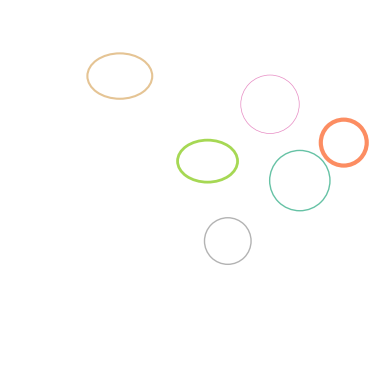[{"shape": "circle", "thickness": 1, "radius": 0.39, "center": [0.779, 0.531]}, {"shape": "circle", "thickness": 3, "radius": 0.3, "center": [0.893, 0.63]}, {"shape": "circle", "thickness": 0.5, "radius": 0.38, "center": [0.701, 0.729]}, {"shape": "oval", "thickness": 2, "radius": 0.39, "center": [0.539, 0.581]}, {"shape": "oval", "thickness": 1.5, "radius": 0.42, "center": [0.311, 0.802]}, {"shape": "circle", "thickness": 1, "radius": 0.3, "center": [0.592, 0.374]}]